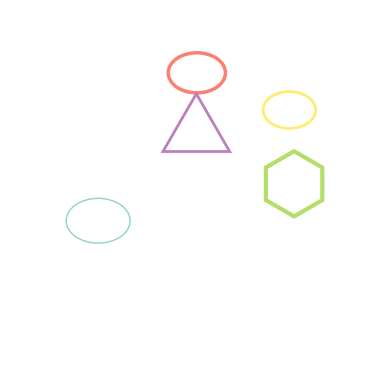[{"shape": "oval", "thickness": 1, "radius": 0.42, "center": [0.255, 0.427]}, {"shape": "oval", "thickness": 2.5, "radius": 0.37, "center": [0.511, 0.811]}, {"shape": "hexagon", "thickness": 3, "radius": 0.42, "center": [0.764, 0.523]}, {"shape": "triangle", "thickness": 2, "radius": 0.5, "center": [0.51, 0.656]}, {"shape": "oval", "thickness": 2, "radius": 0.34, "center": [0.752, 0.714]}]